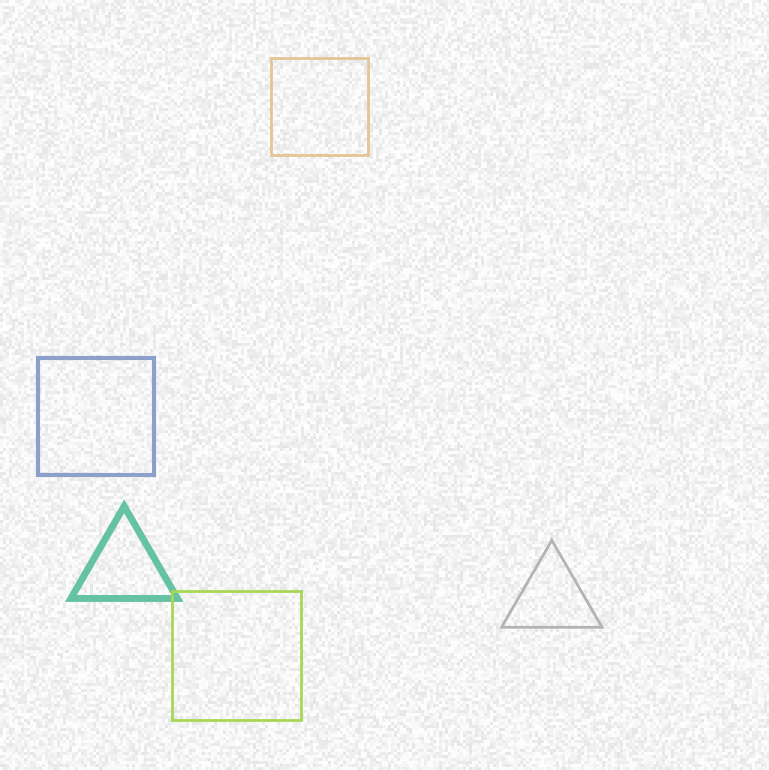[{"shape": "triangle", "thickness": 2.5, "radius": 0.4, "center": [0.161, 0.263]}, {"shape": "square", "thickness": 1.5, "radius": 0.38, "center": [0.125, 0.459]}, {"shape": "square", "thickness": 1, "radius": 0.42, "center": [0.307, 0.149]}, {"shape": "square", "thickness": 1, "radius": 0.32, "center": [0.415, 0.861]}, {"shape": "triangle", "thickness": 1, "radius": 0.38, "center": [0.717, 0.223]}]